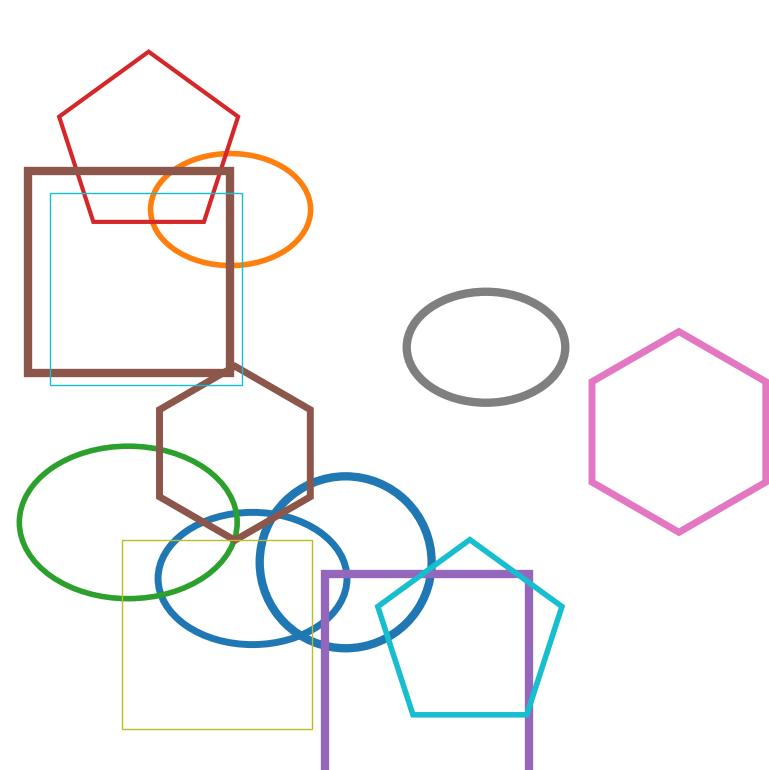[{"shape": "circle", "thickness": 3, "radius": 0.56, "center": [0.449, 0.27]}, {"shape": "oval", "thickness": 2.5, "radius": 0.61, "center": [0.328, 0.249]}, {"shape": "oval", "thickness": 2, "radius": 0.52, "center": [0.299, 0.728]}, {"shape": "oval", "thickness": 2, "radius": 0.71, "center": [0.167, 0.322]}, {"shape": "pentagon", "thickness": 1.5, "radius": 0.61, "center": [0.193, 0.811]}, {"shape": "square", "thickness": 3, "radius": 0.66, "center": [0.554, 0.122]}, {"shape": "square", "thickness": 3, "radius": 0.66, "center": [0.168, 0.646]}, {"shape": "hexagon", "thickness": 2.5, "radius": 0.57, "center": [0.305, 0.411]}, {"shape": "hexagon", "thickness": 2.5, "radius": 0.65, "center": [0.882, 0.439]}, {"shape": "oval", "thickness": 3, "radius": 0.51, "center": [0.631, 0.549]}, {"shape": "square", "thickness": 0.5, "radius": 0.62, "center": [0.281, 0.176]}, {"shape": "pentagon", "thickness": 2, "radius": 0.63, "center": [0.61, 0.173]}, {"shape": "square", "thickness": 0.5, "radius": 0.62, "center": [0.189, 0.624]}]